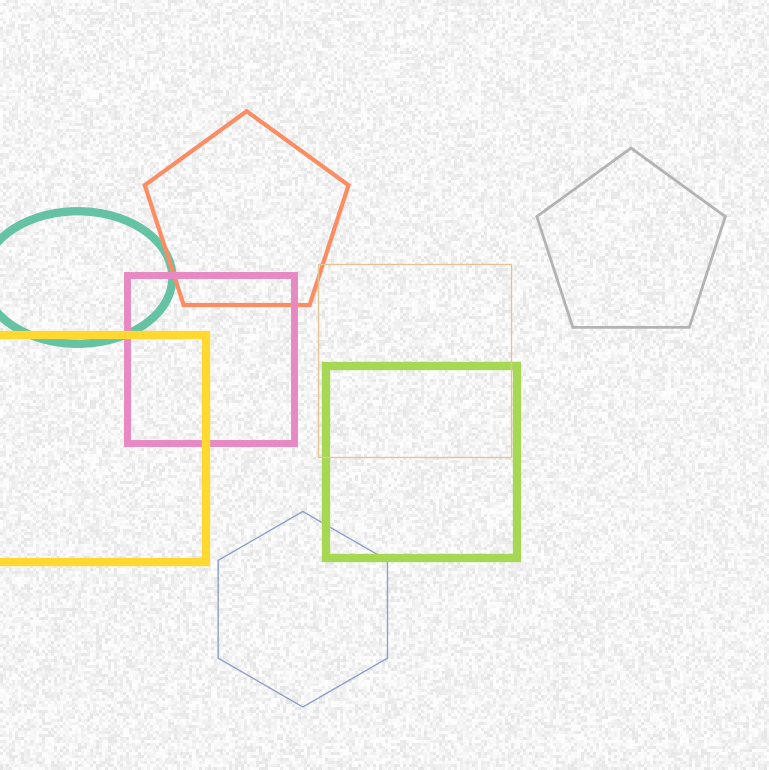[{"shape": "oval", "thickness": 3, "radius": 0.61, "center": [0.101, 0.64]}, {"shape": "pentagon", "thickness": 1.5, "radius": 0.7, "center": [0.32, 0.716]}, {"shape": "hexagon", "thickness": 0.5, "radius": 0.63, "center": [0.393, 0.209]}, {"shape": "square", "thickness": 2.5, "radius": 0.54, "center": [0.274, 0.534]}, {"shape": "square", "thickness": 3, "radius": 0.62, "center": [0.548, 0.4]}, {"shape": "square", "thickness": 3, "radius": 0.74, "center": [0.12, 0.417]}, {"shape": "square", "thickness": 0.5, "radius": 0.63, "center": [0.539, 0.532]}, {"shape": "pentagon", "thickness": 1, "radius": 0.64, "center": [0.82, 0.679]}]